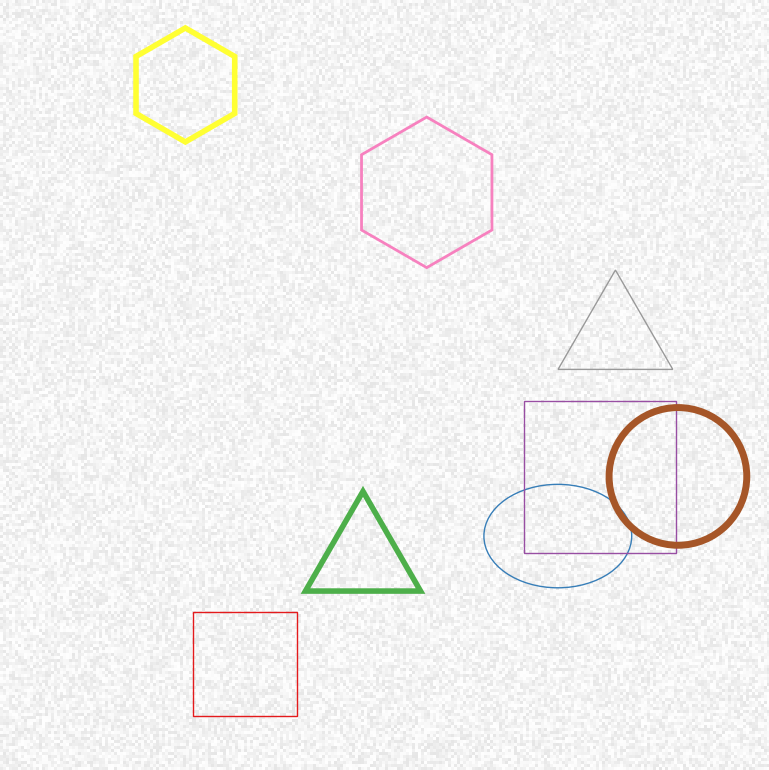[{"shape": "square", "thickness": 0.5, "radius": 0.34, "center": [0.318, 0.138]}, {"shape": "oval", "thickness": 0.5, "radius": 0.48, "center": [0.724, 0.304]}, {"shape": "triangle", "thickness": 2, "radius": 0.43, "center": [0.471, 0.276]}, {"shape": "square", "thickness": 0.5, "radius": 0.49, "center": [0.779, 0.38]}, {"shape": "hexagon", "thickness": 2, "radius": 0.37, "center": [0.241, 0.89]}, {"shape": "circle", "thickness": 2.5, "radius": 0.45, "center": [0.88, 0.381]}, {"shape": "hexagon", "thickness": 1, "radius": 0.49, "center": [0.554, 0.75]}, {"shape": "triangle", "thickness": 0.5, "radius": 0.43, "center": [0.799, 0.563]}]